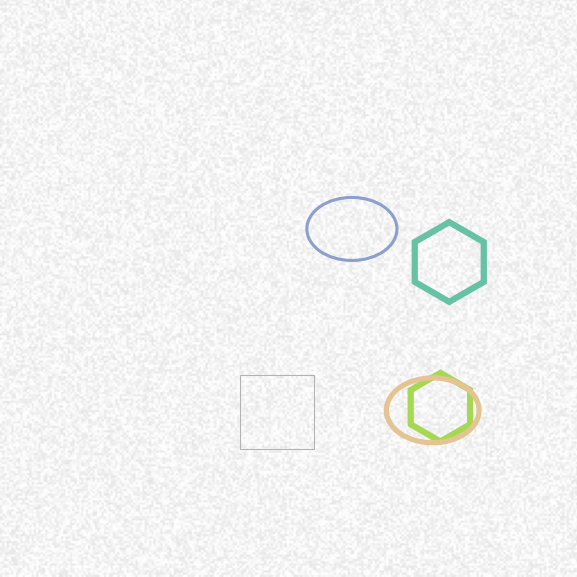[{"shape": "hexagon", "thickness": 3, "radius": 0.35, "center": [0.778, 0.545]}, {"shape": "oval", "thickness": 1.5, "radius": 0.39, "center": [0.609, 0.603]}, {"shape": "hexagon", "thickness": 3, "radius": 0.3, "center": [0.763, 0.294]}, {"shape": "oval", "thickness": 2.5, "radius": 0.4, "center": [0.749, 0.289]}, {"shape": "square", "thickness": 0.5, "radius": 0.32, "center": [0.48, 0.286]}]